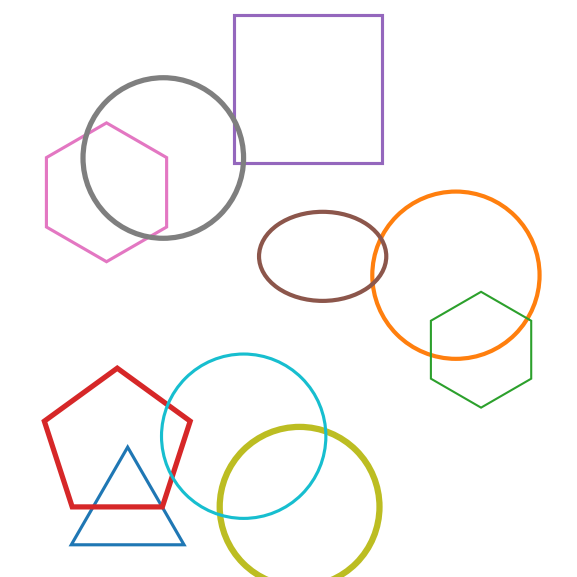[{"shape": "triangle", "thickness": 1.5, "radius": 0.56, "center": [0.221, 0.112]}, {"shape": "circle", "thickness": 2, "radius": 0.72, "center": [0.789, 0.523]}, {"shape": "hexagon", "thickness": 1, "radius": 0.5, "center": [0.833, 0.394]}, {"shape": "pentagon", "thickness": 2.5, "radius": 0.66, "center": [0.203, 0.229]}, {"shape": "square", "thickness": 1.5, "radius": 0.64, "center": [0.533, 0.845]}, {"shape": "oval", "thickness": 2, "radius": 0.55, "center": [0.559, 0.555]}, {"shape": "hexagon", "thickness": 1.5, "radius": 0.6, "center": [0.184, 0.666]}, {"shape": "circle", "thickness": 2.5, "radius": 0.7, "center": [0.283, 0.726]}, {"shape": "circle", "thickness": 3, "radius": 0.69, "center": [0.519, 0.122]}, {"shape": "circle", "thickness": 1.5, "radius": 0.71, "center": [0.422, 0.244]}]